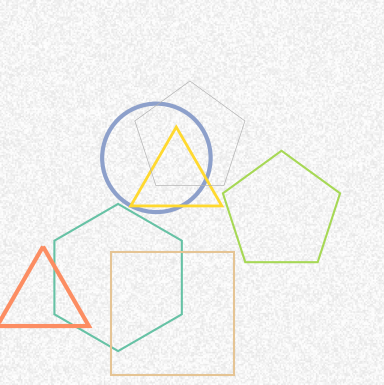[{"shape": "hexagon", "thickness": 1.5, "radius": 0.96, "center": [0.307, 0.279]}, {"shape": "triangle", "thickness": 3, "radius": 0.69, "center": [0.112, 0.222]}, {"shape": "circle", "thickness": 3, "radius": 0.7, "center": [0.406, 0.59]}, {"shape": "pentagon", "thickness": 1.5, "radius": 0.8, "center": [0.731, 0.448]}, {"shape": "triangle", "thickness": 2, "radius": 0.68, "center": [0.458, 0.533]}, {"shape": "square", "thickness": 1.5, "radius": 0.8, "center": [0.448, 0.186]}, {"shape": "pentagon", "thickness": 0.5, "radius": 0.75, "center": [0.493, 0.639]}]